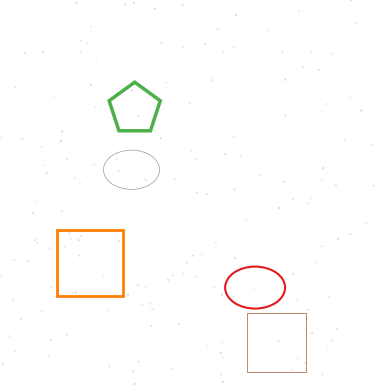[{"shape": "oval", "thickness": 1.5, "radius": 0.39, "center": [0.663, 0.253]}, {"shape": "pentagon", "thickness": 2.5, "radius": 0.35, "center": [0.35, 0.717]}, {"shape": "square", "thickness": 2, "radius": 0.43, "center": [0.233, 0.317]}, {"shape": "square", "thickness": 0.5, "radius": 0.38, "center": [0.718, 0.111]}, {"shape": "oval", "thickness": 0.5, "radius": 0.36, "center": [0.342, 0.559]}]